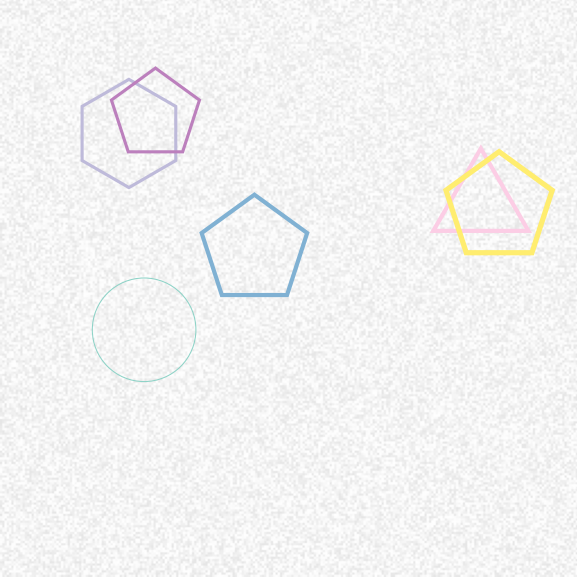[{"shape": "circle", "thickness": 0.5, "radius": 0.45, "center": [0.25, 0.428]}, {"shape": "hexagon", "thickness": 1.5, "radius": 0.47, "center": [0.223, 0.768]}, {"shape": "pentagon", "thickness": 2, "radius": 0.48, "center": [0.441, 0.566]}, {"shape": "triangle", "thickness": 2, "radius": 0.48, "center": [0.833, 0.647]}, {"shape": "pentagon", "thickness": 1.5, "radius": 0.4, "center": [0.269, 0.801]}, {"shape": "pentagon", "thickness": 2.5, "radius": 0.48, "center": [0.864, 0.64]}]